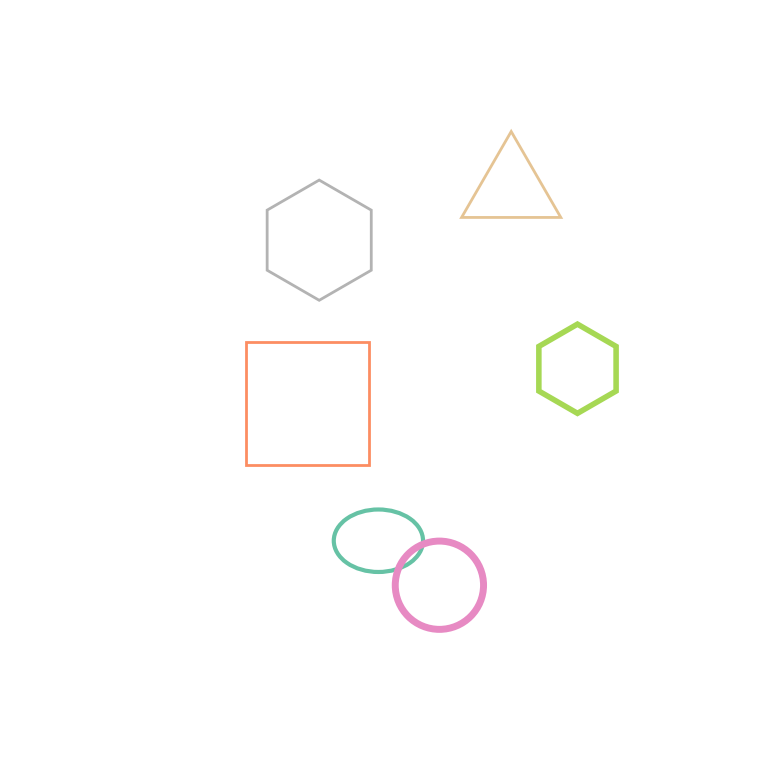[{"shape": "oval", "thickness": 1.5, "radius": 0.29, "center": [0.491, 0.298]}, {"shape": "square", "thickness": 1, "radius": 0.4, "center": [0.399, 0.476]}, {"shape": "circle", "thickness": 2.5, "radius": 0.29, "center": [0.571, 0.24]}, {"shape": "hexagon", "thickness": 2, "radius": 0.29, "center": [0.75, 0.521]}, {"shape": "triangle", "thickness": 1, "radius": 0.37, "center": [0.664, 0.755]}, {"shape": "hexagon", "thickness": 1, "radius": 0.39, "center": [0.415, 0.688]}]